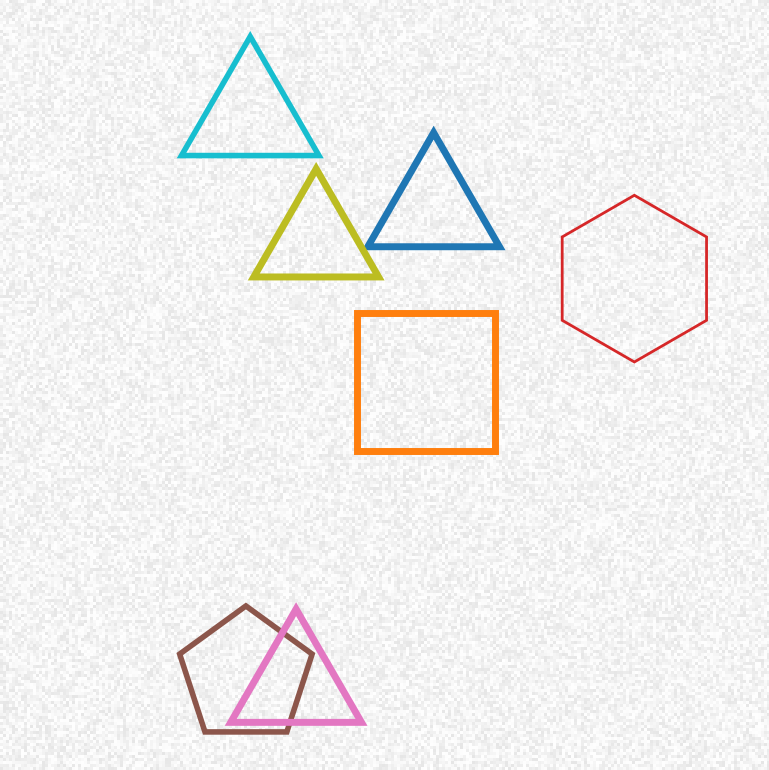[{"shape": "triangle", "thickness": 2.5, "radius": 0.49, "center": [0.563, 0.729]}, {"shape": "square", "thickness": 2.5, "radius": 0.45, "center": [0.553, 0.504]}, {"shape": "hexagon", "thickness": 1, "radius": 0.54, "center": [0.824, 0.638]}, {"shape": "pentagon", "thickness": 2, "radius": 0.45, "center": [0.319, 0.123]}, {"shape": "triangle", "thickness": 2.5, "radius": 0.49, "center": [0.385, 0.111]}, {"shape": "triangle", "thickness": 2.5, "radius": 0.47, "center": [0.411, 0.687]}, {"shape": "triangle", "thickness": 2, "radius": 0.52, "center": [0.325, 0.85]}]